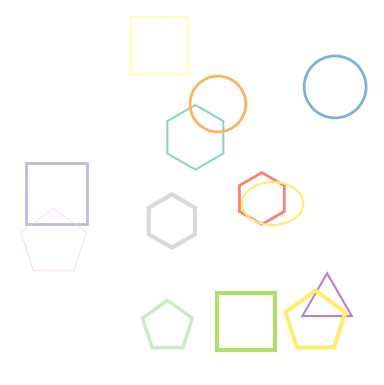[{"shape": "hexagon", "thickness": 1.5, "radius": 0.42, "center": [0.507, 0.643]}, {"shape": "square", "thickness": 1.5, "radius": 0.37, "center": [0.414, 0.882]}, {"shape": "square", "thickness": 2, "radius": 0.4, "center": [0.147, 0.497]}, {"shape": "hexagon", "thickness": 2, "radius": 0.34, "center": [0.68, 0.484]}, {"shape": "circle", "thickness": 2, "radius": 0.4, "center": [0.87, 0.774]}, {"shape": "circle", "thickness": 2, "radius": 0.36, "center": [0.566, 0.73]}, {"shape": "square", "thickness": 3, "radius": 0.37, "center": [0.639, 0.165]}, {"shape": "pentagon", "thickness": 0.5, "radius": 0.45, "center": [0.14, 0.369]}, {"shape": "hexagon", "thickness": 3, "radius": 0.35, "center": [0.446, 0.426]}, {"shape": "triangle", "thickness": 1.5, "radius": 0.37, "center": [0.85, 0.216]}, {"shape": "pentagon", "thickness": 2.5, "radius": 0.34, "center": [0.435, 0.152]}, {"shape": "oval", "thickness": 1.5, "radius": 0.4, "center": [0.708, 0.471]}, {"shape": "pentagon", "thickness": 3, "radius": 0.41, "center": [0.819, 0.164]}]